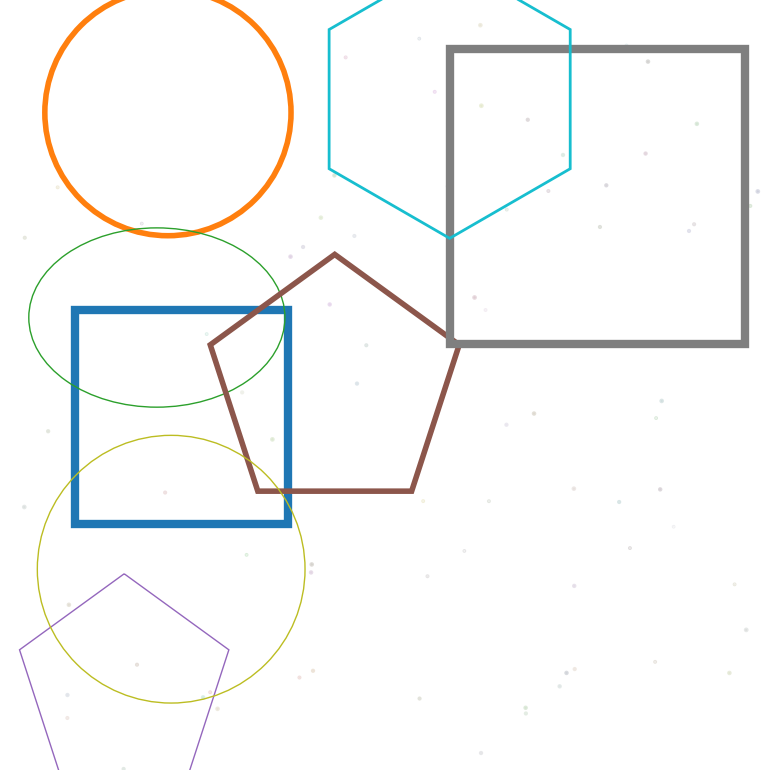[{"shape": "square", "thickness": 3, "radius": 0.69, "center": [0.236, 0.458]}, {"shape": "circle", "thickness": 2, "radius": 0.8, "center": [0.218, 0.854]}, {"shape": "oval", "thickness": 0.5, "radius": 0.83, "center": [0.204, 0.588]}, {"shape": "pentagon", "thickness": 0.5, "radius": 0.71, "center": [0.161, 0.112]}, {"shape": "pentagon", "thickness": 2, "radius": 0.85, "center": [0.435, 0.5]}, {"shape": "square", "thickness": 3, "radius": 0.96, "center": [0.776, 0.745]}, {"shape": "circle", "thickness": 0.5, "radius": 0.87, "center": [0.222, 0.261]}, {"shape": "hexagon", "thickness": 1, "radius": 0.9, "center": [0.584, 0.871]}]